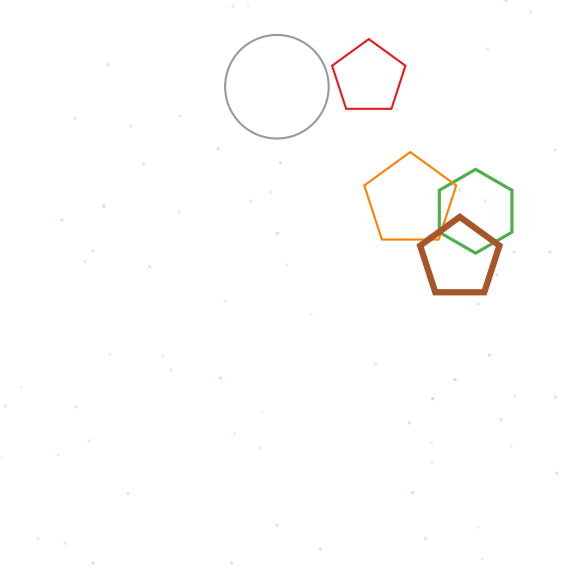[{"shape": "pentagon", "thickness": 1, "radius": 0.33, "center": [0.639, 0.865]}, {"shape": "hexagon", "thickness": 1.5, "radius": 0.36, "center": [0.824, 0.633]}, {"shape": "pentagon", "thickness": 1, "radius": 0.42, "center": [0.71, 0.652]}, {"shape": "pentagon", "thickness": 3, "radius": 0.36, "center": [0.796, 0.551]}, {"shape": "circle", "thickness": 1, "radius": 0.45, "center": [0.479, 0.849]}]